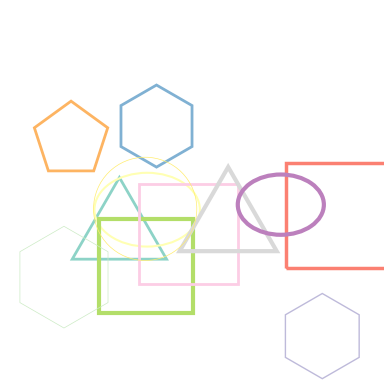[{"shape": "triangle", "thickness": 2, "radius": 0.71, "center": [0.31, 0.398]}, {"shape": "oval", "thickness": 1.5, "radius": 0.68, "center": [0.382, 0.455]}, {"shape": "hexagon", "thickness": 1, "radius": 0.55, "center": [0.837, 0.127]}, {"shape": "square", "thickness": 2.5, "radius": 0.68, "center": [0.88, 0.439]}, {"shape": "hexagon", "thickness": 2, "radius": 0.53, "center": [0.406, 0.673]}, {"shape": "pentagon", "thickness": 2, "radius": 0.5, "center": [0.185, 0.637]}, {"shape": "square", "thickness": 3, "radius": 0.61, "center": [0.38, 0.31]}, {"shape": "square", "thickness": 2, "radius": 0.65, "center": [0.489, 0.393]}, {"shape": "triangle", "thickness": 3, "radius": 0.73, "center": [0.593, 0.42]}, {"shape": "oval", "thickness": 3, "radius": 0.56, "center": [0.729, 0.468]}, {"shape": "hexagon", "thickness": 0.5, "radius": 0.66, "center": [0.166, 0.28]}, {"shape": "circle", "thickness": 0.5, "radius": 0.67, "center": [0.377, 0.457]}]